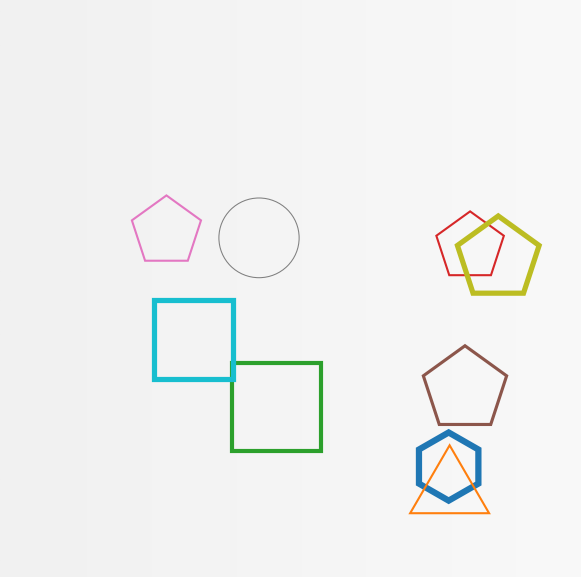[{"shape": "hexagon", "thickness": 3, "radius": 0.3, "center": [0.772, 0.191]}, {"shape": "triangle", "thickness": 1, "radius": 0.39, "center": [0.774, 0.15]}, {"shape": "square", "thickness": 2, "radius": 0.38, "center": [0.475, 0.294]}, {"shape": "pentagon", "thickness": 1, "radius": 0.31, "center": [0.809, 0.572]}, {"shape": "pentagon", "thickness": 1.5, "radius": 0.38, "center": [0.8, 0.325]}, {"shape": "pentagon", "thickness": 1, "radius": 0.31, "center": [0.286, 0.598]}, {"shape": "circle", "thickness": 0.5, "radius": 0.35, "center": [0.446, 0.587]}, {"shape": "pentagon", "thickness": 2.5, "radius": 0.37, "center": [0.857, 0.551]}, {"shape": "square", "thickness": 2.5, "radius": 0.34, "center": [0.333, 0.411]}]